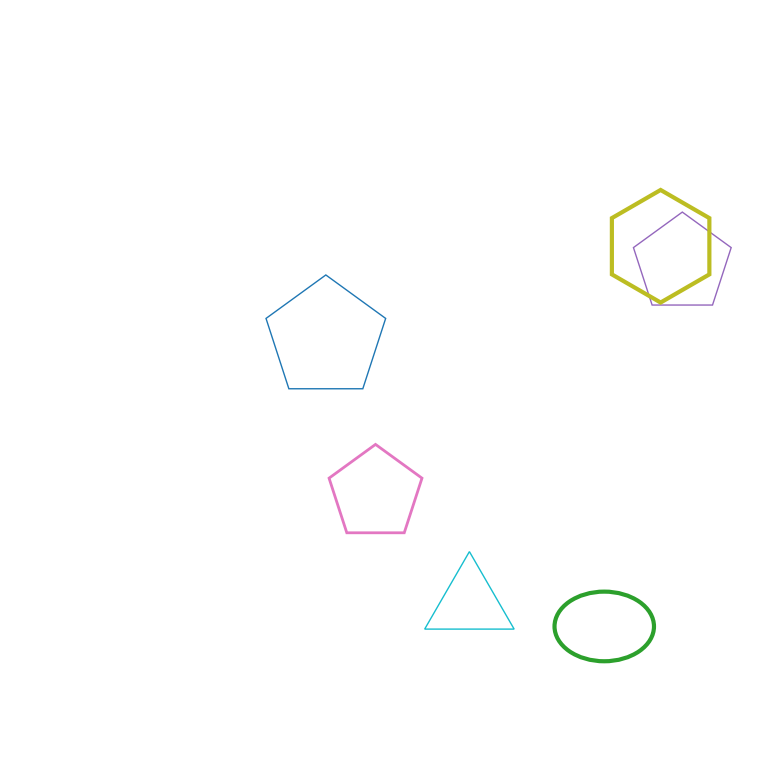[{"shape": "pentagon", "thickness": 0.5, "radius": 0.41, "center": [0.423, 0.561]}, {"shape": "oval", "thickness": 1.5, "radius": 0.32, "center": [0.785, 0.186]}, {"shape": "pentagon", "thickness": 0.5, "radius": 0.33, "center": [0.886, 0.658]}, {"shape": "pentagon", "thickness": 1, "radius": 0.32, "center": [0.488, 0.359]}, {"shape": "hexagon", "thickness": 1.5, "radius": 0.37, "center": [0.858, 0.68]}, {"shape": "triangle", "thickness": 0.5, "radius": 0.34, "center": [0.61, 0.217]}]